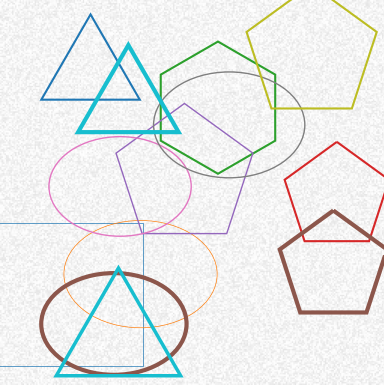[{"shape": "triangle", "thickness": 1.5, "radius": 0.74, "center": [0.235, 0.815]}, {"shape": "square", "thickness": 0.5, "radius": 0.93, "center": [0.185, 0.235]}, {"shape": "oval", "thickness": 0.5, "radius": 1.0, "center": [0.365, 0.288]}, {"shape": "hexagon", "thickness": 1.5, "radius": 0.86, "center": [0.566, 0.72]}, {"shape": "pentagon", "thickness": 1.5, "radius": 0.71, "center": [0.875, 0.489]}, {"shape": "pentagon", "thickness": 1, "radius": 0.93, "center": [0.479, 0.544]}, {"shape": "oval", "thickness": 3, "radius": 0.94, "center": [0.296, 0.159]}, {"shape": "pentagon", "thickness": 3, "radius": 0.73, "center": [0.866, 0.307]}, {"shape": "oval", "thickness": 1, "radius": 0.92, "center": [0.312, 0.516]}, {"shape": "oval", "thickness": 1, "radius": 0.98, "center": [0.595, 0.676]}, {"shape": "pentagon", "thickness": 1.5, "radius": 0.89, "center": [0.809, 0.862]}, {"shape": "triangle", "thickness": 2.5, "radius": 0.93, "center": [0.308, 0.117]}, {"shape": "triangle", "thickness": 3, "radius": 0.75, "center": [0.333, 0.732]}]